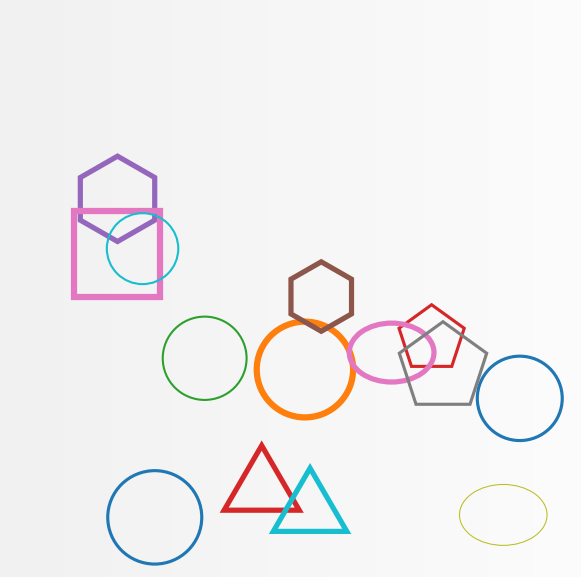[{"shape": "circle", "thickness": 1.5, "radius": 0.4, "center": [0.266, 0.103]}, {"shape": "circle", "thickness": 1.5, "radius": 0.37, "center": [0.894, 0.309]}, {"shape": "circle", "thickness": 3, "radius": 0.41, "center": [0.525, 0.359]}, {"shape": "circle", "thickness": 1, "radius": 0.36, "center": [0.352, 0.379]}, {"shape": "triangle", "thickness": 2.5, "radius": 0.37, "center": [0.45, 0.153]}, {"shape": "pentagon", "thickness": 1.5, "radius": 0.29, "center": [0.743, 0.412]}, {"shape": "hexagon", "thickness": 2.5, "radius": 0.37, "center": [0.202, 0.655]}, {"shape": "hexagon", "thickness": 2.5, "radius": 0.3, "center": [0.553, 0.486]}, {"shape": "square", "thickness": 3, "radius": 0.37, "center": [0.201, 0.559]}, {"shape": "oval", "thickness": 2.5, "radius": 0.36, "center": [0.674, 0.389]}, {"shape": "pentagon", "thickness": 1.5, "radius": 0.4, "center": [0.762, 0.363]}, {"shape": "oval", "thickness": 0.5, "radius": 0.38, "center": [0.866, 0.108]}, {"shape": "circle", "thickness": 1, "radius": 0.31, "center": [0.245, 0.569]}, {"shape": "triangle", "thickness": 2.5, "radius": 0.37, "center": [0.533, 0.115]}]